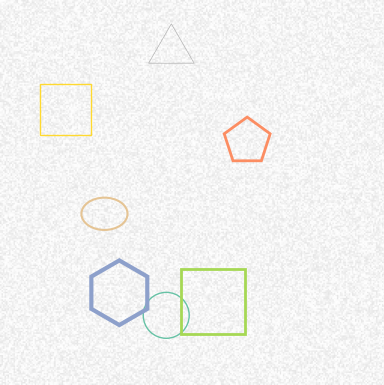[{"shape": "circle", "thickness": 1, "radius": 0.3, "center": [0.432, 0.181]}, {"shape": "pentagon", "thickness": 2, "radius": 0.31, "center": [0.642, 0.633]}, {"shape": "hexagon", "thickness": 3, "radius": 0.42, "center": [0.31, 0.24]}, {"shape": "square", "thickness": 2, "radius": 0.42, "center": [0.553, 0.217]}, {"shape": "square", "thickness": 1, "radius": 0.33, "center": [0.17, 0.715]}, {"shape": "oval", "thickness": 1.5, "radius": 0.3, "center": [0.271, 0.445]}, {"shape": "triangle", "thickness": 0.5, "radius": 0.34, "center": [0.445, 0.87]}]